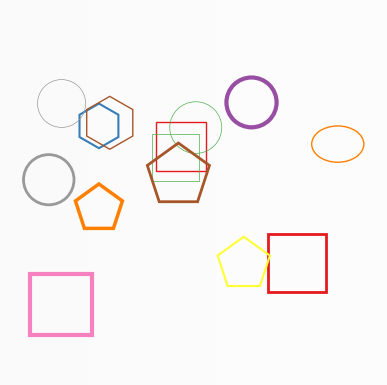[{"shape": "square", "thickness": 2, "radius": 0.38, "center": [0.767, 0.317]}, {"shape": "square", "thickness": 1, "radius": 0.32, "center": [0.467, 0.619]}, {"shape": "hexagon", "thickness": 1.5, "radius": 0.29, "center": [0.255, 0.673]}, {"shape": "circle", "thickness": 0.5, "radius": 0.34, "center": [0.505, 0.669]}, {"shape": "square", "thickness": 0.5, "radius": 0.31, "center": [0.454, 0.591]}, {"shape": "circle", "thickness": 3, "radius": 0.32, "center": [0.649, 0.734]}, {"shape": "oval", "thickness": 1, "radius": 0.34, "center": [0.872, 0.626]}, {"shape": "pentagon", "thickness": 2.5, "radius": 0.32, "center": [0.255, 0.458]}, {"shape": "pentagon", "thickness": 1.5, "radius": 0.35, "center": [0.629, 0.314]}, {"shape": "pentagon", "thickness": 2, "radius": 0.42, "center": [0.46, 0.544]}, {"shape": "hexagon", "thickness": 1, "radius": 0.34, "center": [0.283, 0.681]}, {"shape": "square", "thickness": 3, "radius": 0.4, "center": [0.158, 0.209]}, {"shape": "circle", "thickness": 0.5, "radius": 0.31, "center": [0.159, 0.731]}, {"shape": "circle", "thickness": 2, "radius": 0.33, "center": [0.126, 0.533]}]